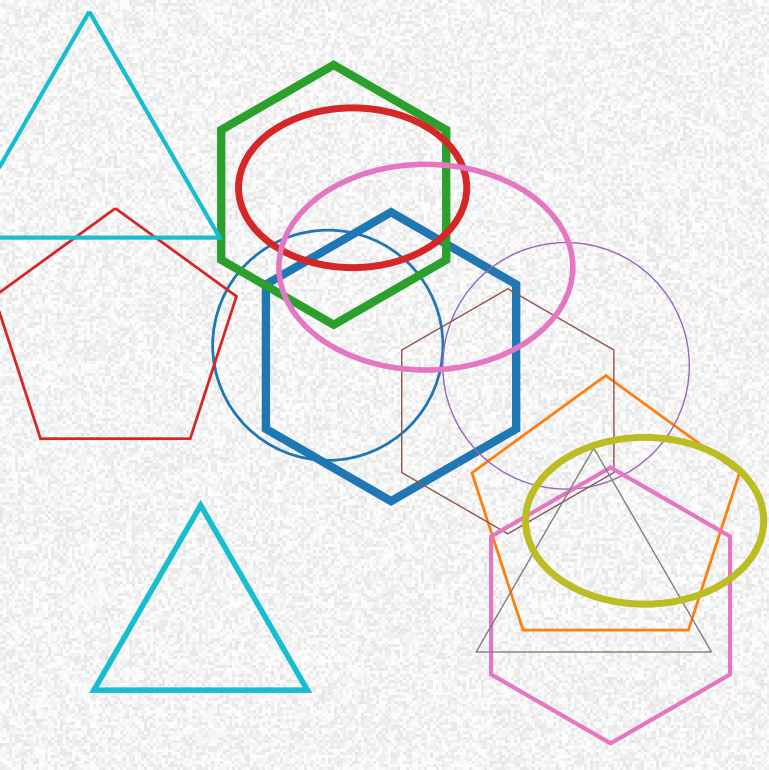[{"shape": "hexagon", "thickness": 3, "radius": 0.94, "center": [0.508, 0.537]}, {"shape": "circle", "thickness": 1, "radius": 0.75, "center": [0.426, 0.552]}, {"shape": "pentagon", "thickness": 1, "radius": 0.91, "center": [0.787, 0.329]}, {"shape": "hexagon", "thickness": 3, "radius": 0.84, "center": [0.433, 0.747]}, {"shape": "oval", "thickness": 2.5, "radius": 0.74, "center": [0.458, 0.756]}, {"shape": "pentagon", "thickness": 1, "radius": 0.83, "center": [0.15, 0.564]}, {"shape": "circle", "thickness": 0.5, "radius": 0.8, "center": [0.735, 0.525]}, {"shape": "hexagon", "thickness": 0.5, "radius": 0.8, "center": [0.659, 0.466]}, {"shape": "oval", "thickness": 2, "radius": 0.95, "center": [0.553, 0.653]}, {"shape": "hexagon", "thickness": 1.5, "radius": 0.9, "center": [0.793, 0.214]}, {"shape": "triangle", "thickness": 0.5, "radius": 0.88, "center": [0.771, 0.241]}, {"shape": "oval", "thickness": 2.5, "radius": 0.77, "center": [0.837, 0.324]}, {"shape": "triangle", "thickness": 1.5, "radius": 0.98, "center": [0.116, 0.789]}, {"shape": "triangle", "thickness": 2, "radius": 0.8, "center": [0.261, 0.184]}]